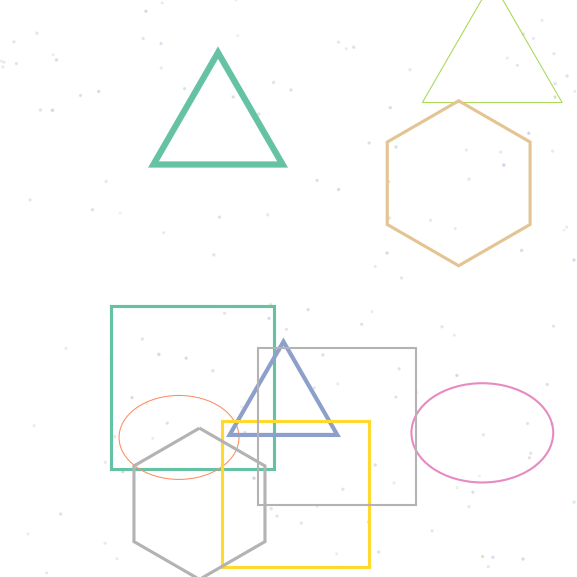[{"shape": "square", "thickness": 1.5, "radius": 0.71, "center": [0.334, 0.328]}, {"shape": "triangle", "thickness": 3, "radius": 0.65, "center": [0.378, 0.779]}, {"shape": "oval", "thickness": 0.5, "radius": 0.52, "center": [0.31, 0.242]}, {"shape": "triangle", "thickness": 2, "radius": 0.54, "center": [0.491, 0.3]}, {"shape": "oval", "thickness": 1, "radius": 0.61, "center": [0.835, 0.25]}, {"shape": "triangle", "thickness": 0.5, "radius": 0.7, "center": [0.852, 0.891]}, {"shape": "square", "thickness": 1.5, "radius": 0.63, "center": [0.512, 0.143]}, {"shape": "hexagon", "thickness": 1.5, "radius": 0.71, "center": [0.794, 0.682]}, {"shape": "square", "thickness": 1, "radius": 0.68, "center": [0.583, 0.261]}, {"shape": "hexagon", "thickness": 1.5, "radius": 0.65, "center": [0.345, 0.127]}]